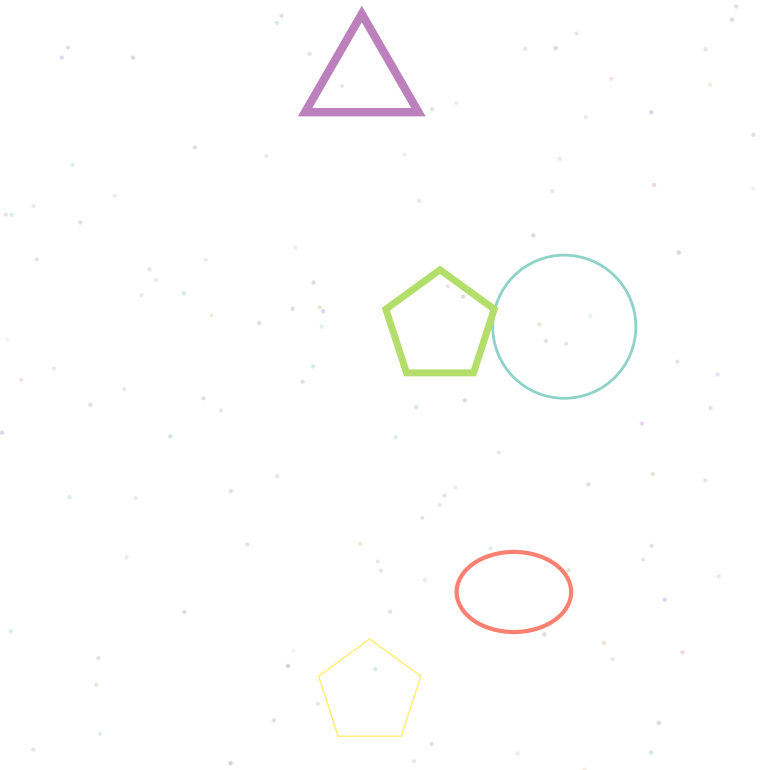[{"shape": "circle", "thickness": 1, "radius": 0.46, "center": [0.733, 0.576]}, {"shape": "oval", "thickness": 1.5, "radius": 0.37, "center": [0.667, 0.231]}, {"shape": "pentagon", "thickness": 2.5, "radius": 0.37, "center": [0.571, 0.576]}, {"shape": "triangle", "thickness": 3, "radius": 0.43, "center": [0.47, 0.897]}, {"shape": "pentagon", "thickness": 0.5, "radius": 0.35, "center": [0.48, 0.1]}]